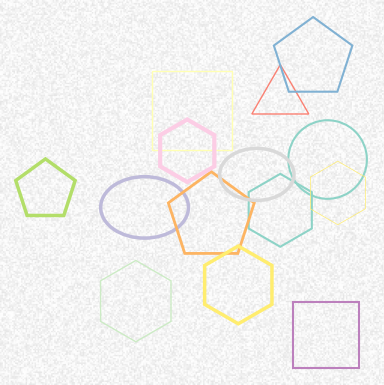[{"shape": "circle", "thickness": 1.5, "radius": 0.51, "center": [0.851, 0.586]}, {"shape": "hexagon", "thickness": 1.5, "radius": 0.47, "center": [0.728, 0.454]}, {"shape": "square", "thickness": 1, "radius": 0.52, "center": [0.499, 0.712]}, {"shape": "oval", "thickness": 2.5, "radius": 0.57, "center": [0.375, 0.461]}, {"shape": "triangle", "thickness": 1, "radius": 0.43, "center": [0.728, 0.747]}, {"shape": "pentagon", "thickness": 1.5, "radius": 0.54, "center": [0.813, 0.849]}, {"shape": "pentagon", "thickness": 2, "radius": 0.59, "center": [0.549, 0.437]}, {"shape": "pentagon", "thickness": 2.5, "radius": 0.41, "center": [0.118, 0.506]}, {"shape": "hexagon", "thickness": 3, "radius": 0.41, "center": [0.486, 0.608]}, {"shape": "oval", "thickness": 2.5, "radius": 0.48, "center": [0.667, 0.547]}, {"shape": "square", "thickness": 1.5, "radius": 0.43, "center": [0.848, 0.13]}, {"shape": "hexagon", "thickness": 1, "radius": 0.53, "center": [0.353, 0.218]}, {"shape": "hexagon", "thickness": 0.5, "radius": 0.41, "center": [0.878, 0.499]}, {"shape": "hexagon", "thickness": 2.5, "radius": 0.5, "center": [0.619, 0.26]}]